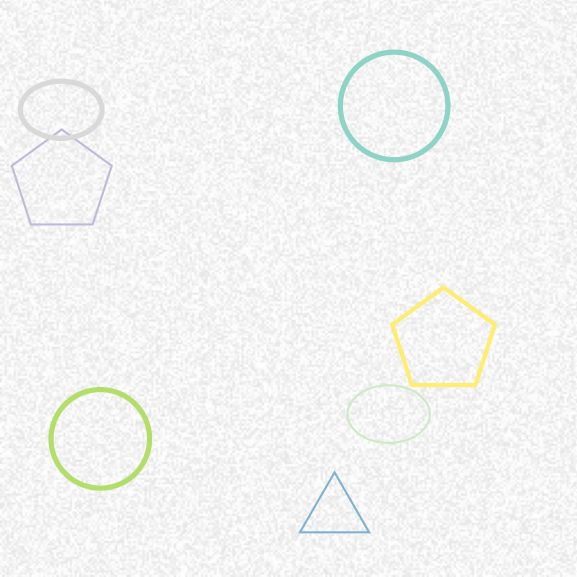[{"shape": "circle", "thickness": 2.5, "radius": 0.47, "center": [0.682, 0.816]}, {"shape": "pentagon", "thickness": 1, "radius": 0.45, "center": [0.107, 0.684]}, {"shape": "triangle", "thickness": 1, "radius": 0.35, "center": [0.579, 0.112]}, {"shape": "circle", "thickness": 2.5, "radius": 0.43, "center": [0.174, 0.239]}, {"shape": "oval", "thickness": 2.5, "radius": 0.35, "center": [0.106, 0.809]}, {"shape": "oval", "thickness": 1, "radius": 0.36, "center": [0.673, 0.282]}, {"shape": "pentagon", "thickness": 2, "radius": 0.47, "center": [0.768, 0.408]}]